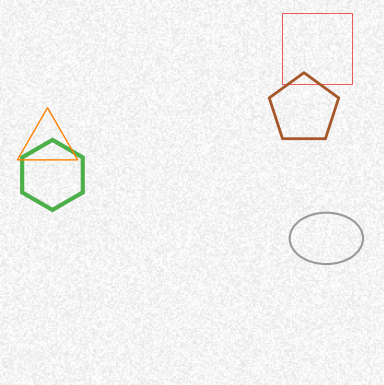[{"shape": "square", "thickness": 0.5, "radius": 0.46, "center": [0.824, 0.874]}, {"shape": "hexagon", "thickness": 3, "radius": 0.45, "center": [0.136, 0.546]}, {"shape": "triangle", "thickness": 1, "radius": 0.45, "center": [0.123, 0.63]}, {"shape": "pentagon", "thickness": 2, "radius": 0.47, "center": [0.79, 0.716]}, {"shape": "oval", "thickness": 1.5, "radius": 0.48, "center": [0.848, 0.381]}]